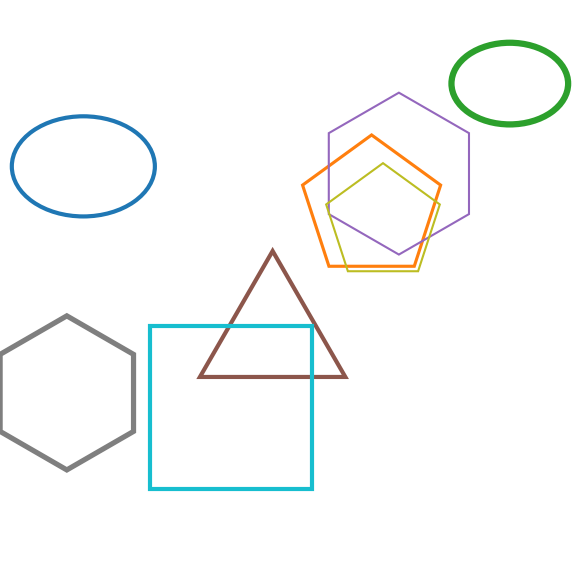[{"shape": "oval", "thickness": 2, "radius": 0.62, "center": [0.144, 0.711]}, {"shape": "pentagon", "thickness": 1.5, "radius": 0.63, "center": [0.643, 0.64]}, {"shape": "oval", "thickness": 3, "radius": 0.51, "center": [0.883, 0.854]}, {"shape": "hexagon", "thickness": 1, "radius": 0.7, "center": [0.691, 0.698]}, {"shape": "triangle", "thickness": 2, "radius": 0.73, "center": [0.472, 0.419]}, {"shape": "hexagon", "thickness": 2.5, "radius": 0.67, "center": [0.116, 0.319]}, {"shape": "pentagon", "thickness": 1, "radius": 0.52, "center": [0.663, 0.613]}, {"shape": "square", "thickness": 2, "radius": 0.7, "center": [0.4, 0.293]}]